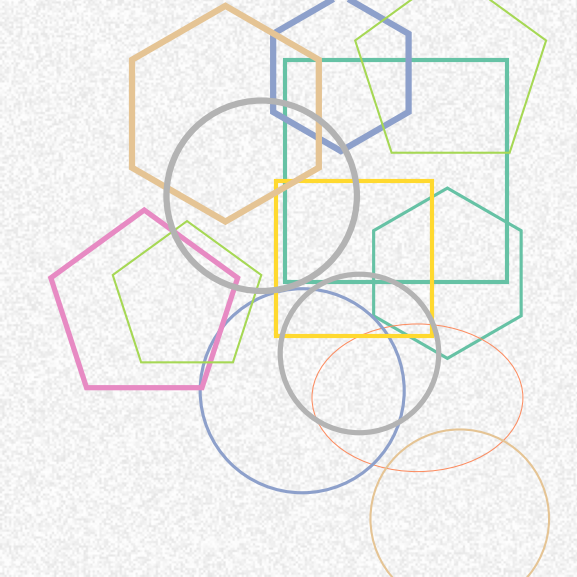[{"shape": "square", "thickness": 2, "radius": 0.96, "center": [0.686, 0.704]}, {"shape": "hexagon", "thickness": 1.5, "radius": 0.74, "center": [0.775, 0.526]}, {"shape": "oval", "thickness": 0.5, "radius": 0.91, "center": [0.723, 0.31]}, {"shape": "circle", "thickness": 1.5, "radius": 0.88, "center": [0.523, 0.323]}, {"shape": "hexagon", "thickness": 3, "radius": 0.68, "center": [0.59, 0.873]}, {"shape": "pentagon", "thickness": 2.5, "radius": 0.85, "center": [0.25, 0.465]}, {"shape": "pentagon", "thickness": 1, "radius": 0.68, "center": [0.324, 0.481]}, {"shape": "pentagon", "thickness": 1, "radius": 0.87, "center": [0.78, 0.875]}, {"shape": "square", "thickness": 2, "radius": 0.67, "center": [0.613, 0.552]}, {"shape": "hexagon", "thickness": 3, "radius": 0.93, "center": [0.39, 0.802]}, {"shape": "circle", "thickness": 1, "radius": 0.77, "center": [0.796, 0.101]}, {"shape": "circle", "thickness": 3, "radius": 0.82, "center": [0.453, 0.66]}, {"shape": "circle", "thickness": 2.5, "radius": 0.69, "center": [0.622, 0.387]}]